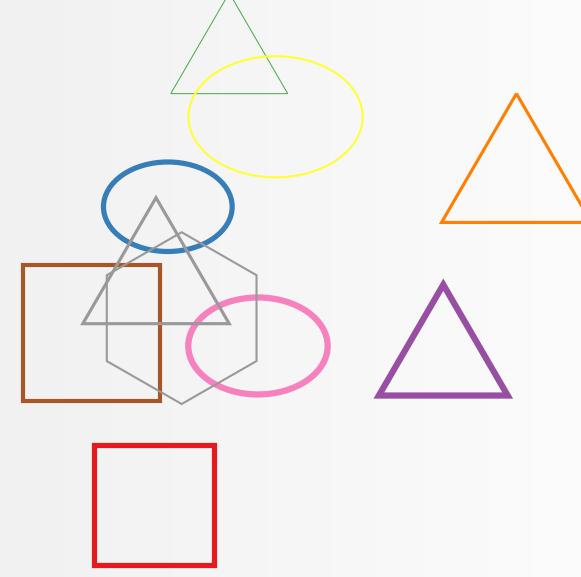[{"shape": "square", "thickness": 2.5, "radius": 0.52, "center": [0.265, 0.124]}, {"shape": "oval", "thickness": 2.5, "radius": 0.55, "center": [0.289, 0.641]}, {"shape": "triangle", "thickness": 0.5, "radius": 0.58, "center": [0.394, 0.895]}, {"shape": "triangle", "thickness": 3, "radius": 0.64, "center": [0.763, 0.378]}, {"shape": "triangle", "thickness": 1.5, "radius": 0.74, "center": [0.888, 0.688]}, {"shape": "oval", "thickness": 1, "radius": 0.75, "center": [0.474, 0.797]}, {"shape": "square", "thickness": 2, "radius": 0.59, "center": [0.157, 0.422]}, {"shape": "oval", "thickness": 3, "radius": 0.6, "center": [0.444, 0.4]}, {"shape": "hexagon", "thickness": 1, "radius": 0.74, "center": [0.313, 0.448]}, {"shape": "triangle", "thickness": 1.5, "radius": 0.73, "center": [0.268, 0.511]}]